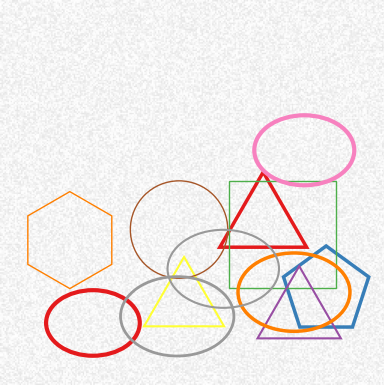[{"shape": "triangle", "thickness": 2.5, "radius": 0.65, "center": [0.684, 0.423]}, {"shape": "oval", "thickness": 3, "radius": 0.61, "center": [0.241, 0.161]}, {"shape": "pentagon", "thickness": 2.5, "radius": 0.58, "center": [0.847, 0.245]}, {"shape": "square", "thickness": 1, "radius": 0.69, "center": [0.735, 0.392]}, {"shape": "triangle", "thickness": 1.5, "radius": 0.63, "center": [0.777, 0.184]}, {"shape": "hexagon", "thickness": 1, "radius": 0.63, "center": [0.181, 0.376]}, {"shape": "oval", "thickness": 2.5, "radius": 0.73, "center": [0.764, 0.241]}, {"shape": "triangle", "thickness": 1.5, "radius": 0.6, "center": [0.478, 0.212]}, {"shape": "circle", "thickness": 1, "radius": 0.63, "center": [0.465, 0.404]}, {"shape": "oval", "thickness": 3, "radius": 0.65, "center": [0.79, 0.61]}, {"shape": "oval", "thickness": 2, "radius": 0.74, "center": [0.46, 0.178]}, {"shape": "oval", "thickness": 1.5, "radius": 0.72, "center": [0.58, 0.302]}]